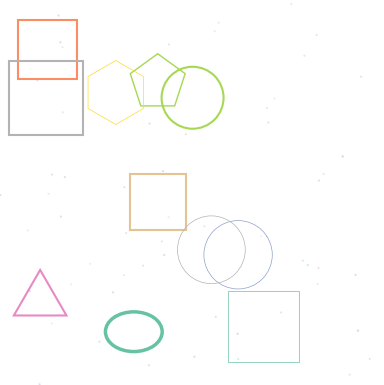[{"shape": "square", "thickness": 0.5, "radius": 0.47, "center": [0.685, 0.151]}, {"shape": "oval", "thickness": 2.5, "radius": 0.37, "center": [0.348, 0.138]}, {"shape": "square", "thickness": 1.5, "radius": 0.38, "center": [0.123, 0.871]}, {"shape": "circle", "thickness": 0.5, "radius": 0.44, "center": [0.618, 0.338]}, {"shape": "triangle", "thickness": 1.5, "radius": 0.39, "center": [0.104, 0.22]}, {"shape": "circle", "thickness": 1.5, "radius": 0.4, "center": [0.5, 0.746]}, {"shape": "pentagon", "thickness": 1, "radius": 0.37, "center": [0.41, 0.786]}, {"shape": "hexagon", "thickness": 0.5, "radius": 0.42, "center": [0.301, 0.76]}, {"shape": "square", "thickness": 1.5, "radius": 0.36, "center": [0.411, 0.475]}, {"shape": "square", "thickness": 1.5, "radius": 0.48, "center": [0.12, 0.745]}, {"shape": "circle", "thickness": 0.5, "radius": 0.44, "center": [0.549, 0.351]}]